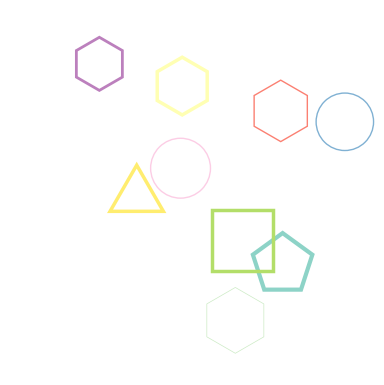[{"shape": "pentagon", "thickness": 3, "radius": 0.41, "center": [0.734, 0.313]}, {"shape": "hexagon", "thickness": 2.5, "radius": 0.37, "center": [0.473, 0.776]}, {"shape": "hexagon", "thickness": 1, "radius": 0.4, "center": [0.729, 0.712]}, {"shape": "circle", "thickness": 1, "radius": 0.37, "center": [0.896, 0.684]}, {"shape": "square", "thickness": 2.5, "radius": 0.4, "center": [0.629, 0.376]}, {"shape": "circle", "thickness": 1, "radius": 0.39, "center": [0.469, 0.563]}, {"shape": "hexagon", "thickness": 2, "radius": 0.34, "center": [0.258, 0.834]}, {"shape": "hexagon", "thickness": 0.5, "radius": 0.43, "center": [0.611, 0.168]}, {"shape": "triangle", "thickness": 2.5, "radius": 0.4, "center": [0.355, 0.491]}]